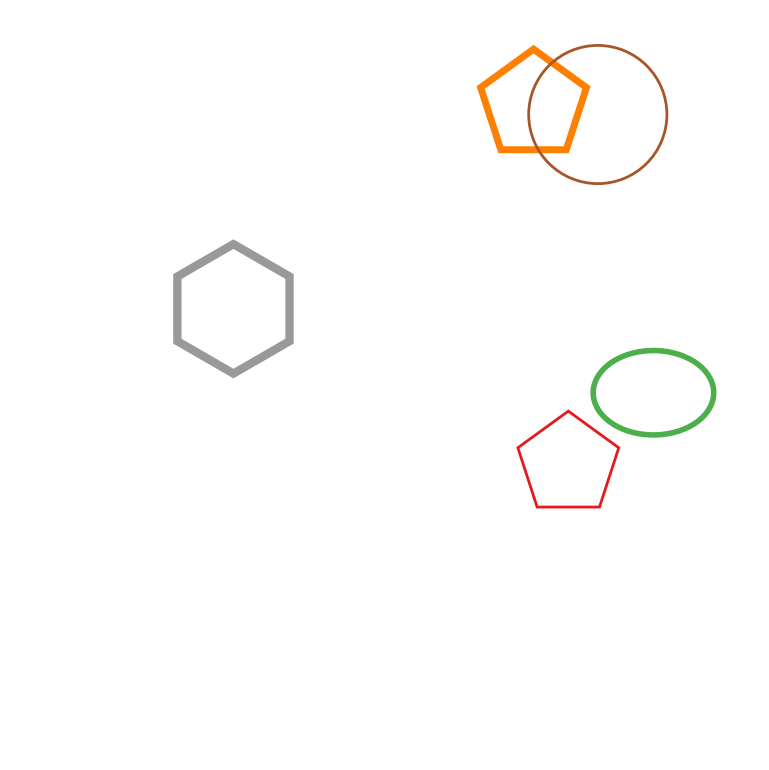[{"shape": "pentagon", "thickness": 1, "radius": 0.34, "center": [0.738, 0.397]}, {"shape": "oval", "thickness": 2, "radius": 0.39, "center": [0.849, 0.49]}, {"shape": "pentagon", "thickness": 2.5, "radius": 0.36, "center": [0.693, 0.864]}, {"shape": "circle", "thickness": 1, "radius": 0.45, "center": [0.776, 0.851]}, {"shape": "hexagon", "thickness": 3, "radius": 0.42, "center": [0.303, 0.599]}]